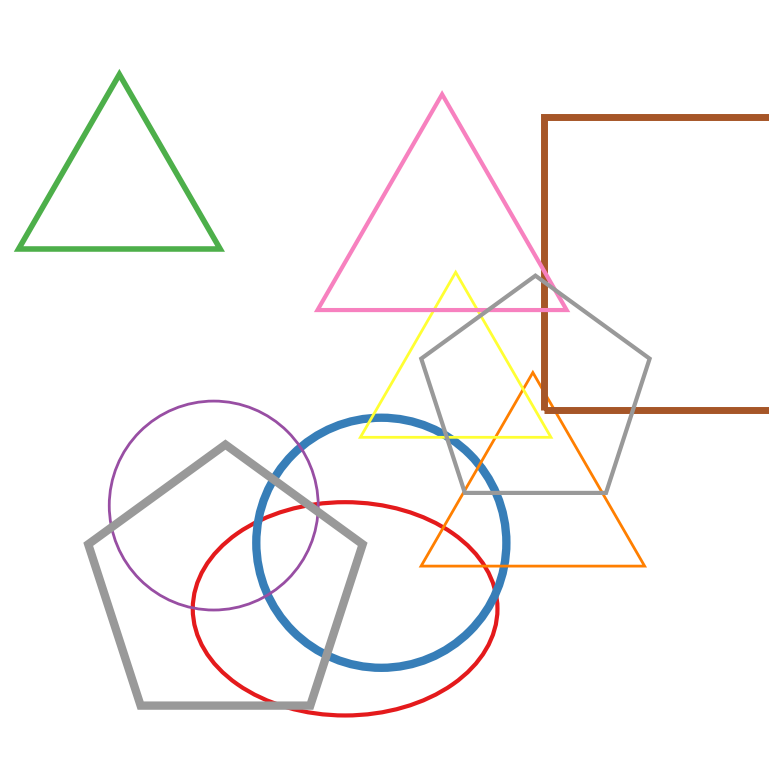[{"shape": "oval", "thickness": 1.5, "radius": 0.99, "center": [0.448, 0.209]}, {"shape": "circle", "thickness": 3, "radius": 0.81, "center": [0.495, 0.295]}, {"shape": "triangle", "thickness": 2, "radius": 0.76, "center": [0.155, 0.752]}, {"shape": "circle", "thickness": 1, "radius": 0.68, "center": [0.278, 0.343]}, {"shape": "triangle", "thickness": 1, "radius": 0.84, "center": [0.692, 0.349]}, {"shape": "triangle", "thickness": 1, "radius": 0.71, "center": [0.592, 0.504]}, {"shape": "square", "thickness": 2.5, "radius": 0.95, "center": [0.897, 0.657]}, {"shape": "triangle", "thickness": 1.5, "radius": 0.93, "center": [0.574, 0.691]}, {"shape": "pentagon", "thickness": 3, "radius": 0.94, "center": [0.293, 0.235]}, {"shape": "pentagon", "thickness": 1.5, "radius": 0.78, "center": [0.695, 0.486]}]